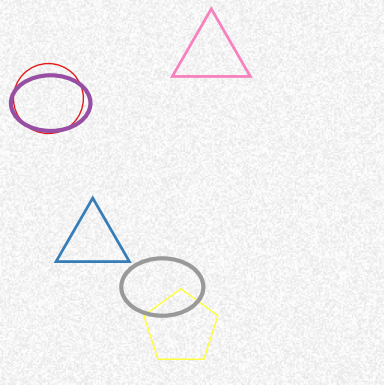[{"shape": "circle", "thickness": 1, "radius": 0.45, "center": [0.126, 0.744]}, {"shape": "triangle", "thickness": 2, "radius": 0.55, "center": [0.241, 0.376]}, {"shape": "oval", "thickness": 3, "radius": 0.52, "center": [0.132, 0.732]}, {"shape": "pentagon", "thickness": 1, "radius": 0.51, "center": [0.47, 0.149]}, {"shape": "triangle", "thickness": 2, "radius": 0.59, "center": [0.549, 0.86]}, {"shape": "oval", "thickness": 3, "radius": 0.53, "center": [0.422, 0.254]}]